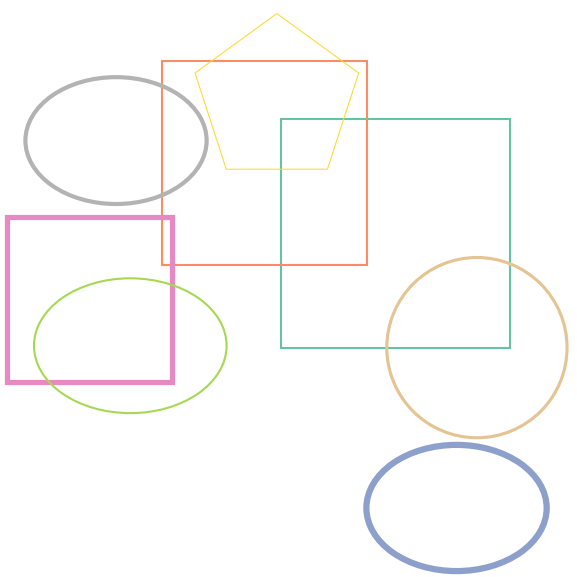[{"shape": "square", "thickness": 1, "radius": 0.99, "center": [0.685, 0.595]}, {"shape": "square", "thickness": 1, "radius": 0.88, "center": [0.458, 0.716]}, {"shape": "oval", "thickness": 3, "radius": 0.78, "center": [0.791, 0.12]}, {"shape": "square", "thickness": 2.5, "radius": 0.72, "center": [0.156, 0.48]}, {"shape": "oval", "thickness": 1, "radius": 0.83, "center": [0.226, 0.4]}, {"shape": "pentagon", "thickness": 0.5, "radius": 0.74, "center": [0.479, 0.827]}, {"shape": "circle", "thickness": 1.5, "radius": 0.78, "center": [0.826, 0.397]}, {"shape": "oval", "thickness": 2, "radius": 0.78, "center": [0.201, 0.756]}]